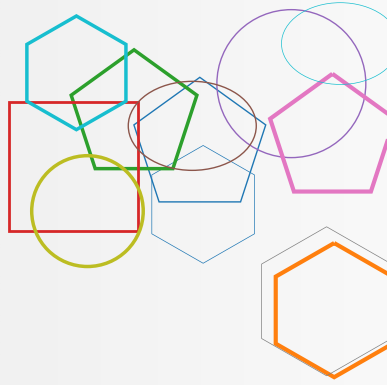[{"shape": "pentagon", "thickness": 1, "radius": 0.89, "center": [0.516, 0.62]}, {"shape": "hexagon", "thickness": 0.5, "radius": 0.76, "center": [0.524, 0.469]}, {"shape": "hexagon", "thickness": 3, "radius": 0.87, "center": [0.862, 0.194]}, {"shape": "pentagon", "thickness": 2.5, "radius": 0.85, "center": [0.346, 0.7]}, {"shape": "square", "thickness": 2, "radius": 0.84, "center": [0.189, 0.568]}, {"shape": "circle", "thickness": 1, "radius": 0.96, "center": [0.752, 0.783]}, {"shape": "oval", "thickness": 1, "radius": 0.83, "center": [0.496, 0.673]}, {"shape": "pentagon", "thickness": 3, "radius": 0.85, "center": [0.858, 0.639]}, {"shape": "hexagon", "thickness": 0.5, "radius": 0.97, "center": [0.843, 0.217]}, {"shape": "circle", "thickness": 2.5, "radius": 0.72, "center": [0.226, 0.452]}, {"shape": "oval", "thickness": 0.5, "radius": 0.76, "center": [0.878, 0.887]}, {"shape": "hexagon", "thickness": 2.5, "radius": 0.74, "center": [0.197, 0.811]}]